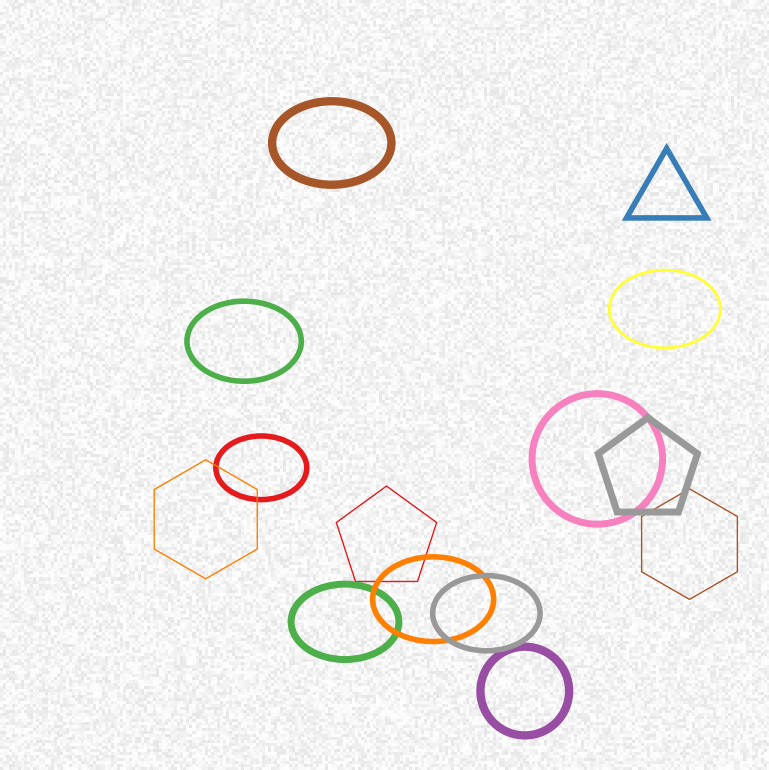[{"shape": "oval", "thickness": 2, "radius": 0.3, "center": [0.339, 0.392]}, {"shape": "pentagon", "thickness": 0.5, "radius": 0.34, "center": [0.502, 0.3]}, {"shape": "triangle", "thickness": 2, "radius": 0.3, "center": [0.866, 0.747]}, {"shape": "oval", "thickness": 2.5, "radius": 0.35, "center": [0.448, 0.192]}, {"shape": "oval", "thickness": 2, "radius": 0.37, "center": [0.317, 0.557]}, {"shape": "circle", "thickness": 3, "radius": 0.29, "center": [0.682, 0.103]}, {"shape": "hexagon", "thickness": 0.5, "radius": 0.39, "center": [0.267, 0.326]}, {"shape": "oval", "thickness": 2, "radius": 0.39, "center": [0.562, 0.222]}, {"shape": "oval", "thickness": 1, "radius": 0.36, "center": [0.863, 0.599]}, {"shape": "oval", "thickness": 3, "radius": 0.39, "center": [0.431, 0.814]}, {"shape": "hexagon", "thickness": 0.5, "radius": 0.36, "center": [0.895, 0.293]}, {"shape": "circle", "thickness": 2.5, "radius": 0.42, "center": [0.776, 0.404]}, {"shape": "oval", "thickness": 2, "radius": 0.35, "center": [0.632, 0.204]}, {"shape": "pentagon", "thickness": 2.5, "radius": 0.34, "center": [0.841, 0.39]}]